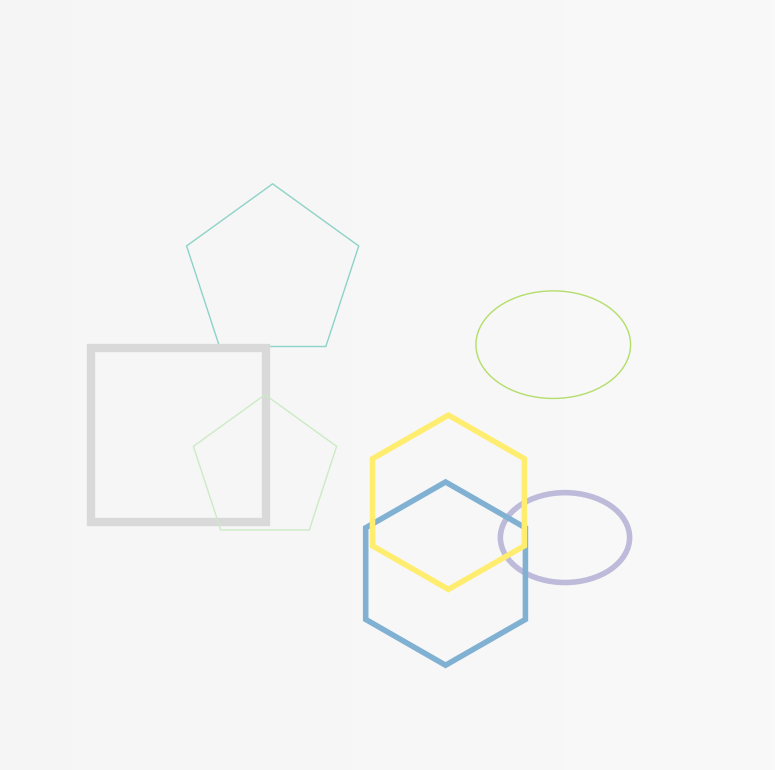[{"shape": "pentagon", "thickness": 0.5, "radius": 0.58, "center": [0.352, 0.644]}, {"shape": "oval", "thickness": 2, "radius": 0.42, "center": [0.729, 0.302]}, {"shape": "hexagon", "thickness": 2, "radius": 0.59, "center": [0.575, 0.255]}, {"shape": "oval", "thickness": 0.5, "radius": 0.5, "center": [0.714, 0.552]}, {"shape": "square", "thickness": 3, "radius": 0.56, "center": [0.23, 0.435]}, {"shape": "pentagon", "thickness": 0.5, "radius": 0.49, "center": [0.342, 0.39]}, {"shape": "hexagon", "thickness": 2, "radius": 0.57, "center": [0.579, 0.348]}]